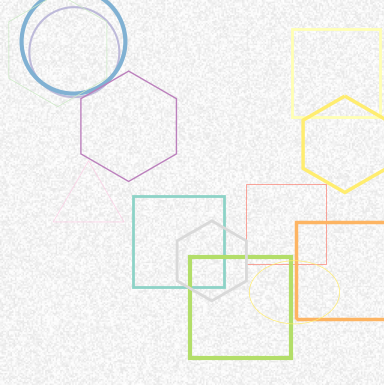[{"shape": "square", "thickness": 2, "radius": 0.59, "center": [0.464, 0.373]}, {"shape": "square", "thickness": 2, "radius": 0.57, "center": [0.873, 0.811]}, {"shape": "circle", "thickness": 1.5, "radius": 0.58, "center": [0.193, 0.865]}, {"shape": "square", "thickness": 0.5, "radius": 0.52, "center": [0.742, 0.419]}, {"shape": "circle", "thickness": 3, "radius": 0.67, "center": [0.191, 0.892]}, {"shape": "square", "thickness": 2.5, "radius": 0.63, "center": [0.895, 0.297]}, {"shape": "square", "thickness": 3, "radius": 0.66, "center": [0.626, 0.201]}, {"shape": "triangle", "thickness": 0.5, "radius": 0.53, "center": [0.23, 0.477]}, {"shape": "hexagon", "thickness": 2, "radius": 0.52, "center": [0.55, 0.322]}, {"shape": "hexagon", "thickness": 1, "radius": 0.72, "center": [0.334, 0.672]}, {"shape": "hexagon", "thickness": 0.5, "radius": 0.74, "center": [0.15, 0.87]}, {"shape": "hexagon", "thickness": 2.5, "radius": 0.63, "center": [0.896, 0.625]}, {"shape": "oval", "thickness": 0.5, "radius": 0.59, "center": [0.765, 0.241]}]